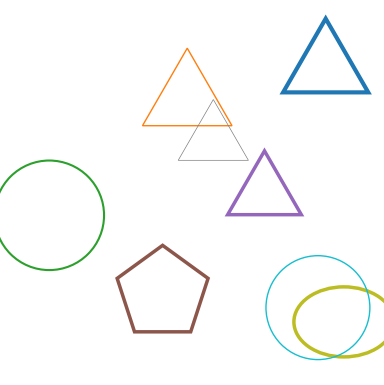[{"shape": "triangle", "thickness": 3, "radius": 0.64, "center": [0.846, 0.824]}, {"shape": "triangle", "thickness": 1, "radius": 0.67, "center": [0.486, 0.741]}, {"shape": "circle", "thickness": 1.5, "radius": 0.71, "center": [0.128, 0.441]}, {"shape": "triangle", "thickness": 2.5, "radius": 0.55, "center": [0.687, 0.498]}, {"shape": "pentagon", "thickness": 2.5, "radius": 0.62, "center": [0.422, 0.239]}, {"shape": "triangle", "thickness": 0.5, "radius": 0.53, "center": [0.554, 0.636]}, {"shape": "oval", "thickness": 2.5, "radius": 0.65, "center": [0.893, 0.164]}, {"shape": "circle", "thickness": 1, "radius": 0.67, "center": [0.826, 0.201]}]